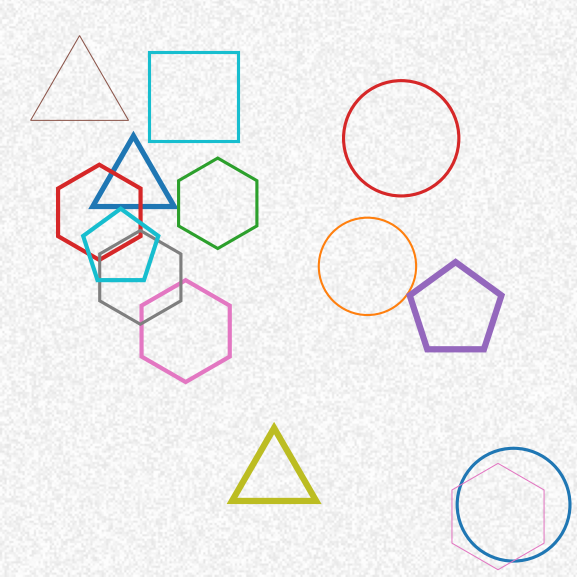[{"shape": "circle", "thickness": 1.5, "radius": 0.49, "center": [0.889, 0.125]}, {"shape": "triangle", "thickness": 2.5, "radius": 0.41, "center": [0.231, 0.682]}, {"shape": "circle", "thickness": 1, "radius": 0.42, "center": [0.636, 0.538]}, {"shape": "hexagon", "thickness": 1.5, "radius": 0.39, "center": [0.377, 0.647]}, {"shape": "circle", "thickness": 1.5, "radius": 0.5, "center": [0.695, 0.76]}, {"shape": "hexagon", "thickness": 2, "radius": 0.41, "center": [0.172, 0.631]}, {"shape": "pentagon", "thickness": 3, "radius": 0.42, "center": [0.789, 0.462]}, {"shape": "triangle", "thickness": 0.5, "radius": 0.49, "center": [0.138, 0.84]}, {"shape": "hexagon", "thickness": 2, "radius": 0.44, "center": [0.321, 0.426]}, {"shape": "hexagon", "thickness": 0.5, "radius": 0.46, "center": [0.862, 0.105]}, {"shape": "hexagon", "thickness": 1.5, "radius": 0.41, "center": [0.243, 0.519]}, {"shape": "triangle", "thickness": 3, "radius": 0.42, "center": [0.475, 0.174]}, {"shape": "square", "thickness": 1.5, "radius": 0.38, "center": [0.335, 0.832]}, {"shape": "pentagon", "thickness": 2, "radius": 0.34, "center": [0.209, 0.569]}]